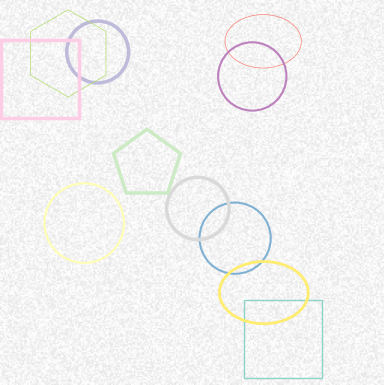[{"shape": "square", "thickness": 1, "radius": 0.51, "center": [0.736, 0.121]}, {"shape": "circle", "thickness": 1.5, "radius": 0.52, "center": [0.219, 0.421]}, {"shape": "circle", "thickness": 2.5, "radius": 0.4, "center": [0.254, 0.865]}, {"shape": "oval", "thickness": 0.5, "radius": 0.5, "center": [0.684, 0.893]}, {"shape": "circle", "thickness": 1.5, "radius": 0.46, "center": [0.611, 0.381]}, {"shape": "hexagon", "thickness": 0.5, "radius": 0.57, "center": [0.177, 0.861]}, {"shape": "square", "thickness": 2.5, "radius": 0.51, "center": [0.103, 0.794]}, {"shape": "circle", "thickness": 2.5, "radius": 0.41, "center": [0.514, 0.458]}, {"shape": "circle", "thickness": 1.5, "radius": 0.44, "center": [0.655, 0.801]}, {"shape": "pentagon", "thickness": 2.5, "radius": 0.46, "center": [0.382, 0.573]}, {"shape": "oval", "thickness": 2, "radius": 0.58, "center": [0.685, 0.24]}]